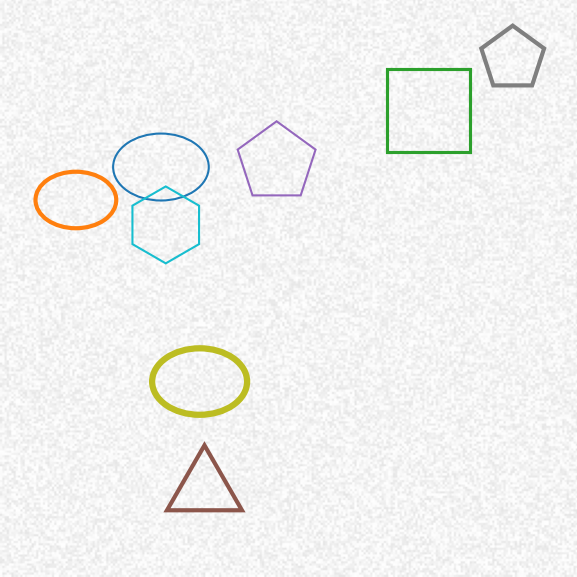[{"shape": "oval", "thickness": 1, "radius": 0.41, "center": [0.279, 0.71]}, {"shape": "oval", "thickness": 2, "radius": 0.35, "center": [0.131, 0.653]}, {"shape": "square", "thickness": 1.5, "radius": 0.36, "center": [0.742, 0.808]}, {"shape": "pentagon", "thickness": 1, "radius": 0.35, "center": [0.479, 0.718]}, {"shape": "triangle", "thickness": 2, "radius": 0.37, "center": [0.354, 0.153]}, {"shape": "pentagon", "thickness": 2, "radius": 0.29, "center": [0.888, 0.898]}, {"shape": "oval", "thickness": 3, "radius": 0.41, "center": [0.346, 0.338]}, {"shape": "hexagon", "thickness": 1, "radius": 0.33, "center": [0.287, 0.61]}]